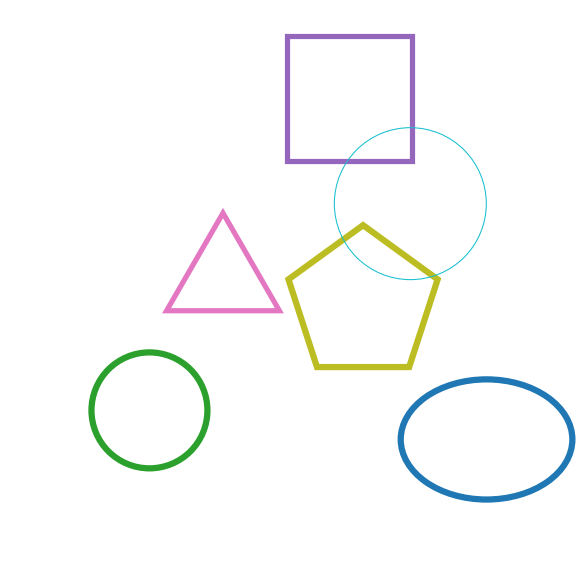[{"shape": "oval", "thickness": 3, "radius": 0.74, "center": [0.842, 0.238]}, {"shape": "circle", "thickness": 3, "radius": 0.5, "center": [0.259, 0.289]}, {"shape": "square", "thickness": 2.5, "radius": 0.54, "center": [0.605, 0.829]}, {"shape": "triangle", "thickness": 2.5, "radius": 0.56, "center": [0.386, 0.517]}, {"shape": "pentagon", "thickness": 3, "radius": 0.68, "center": [0.629, 0.473]}, {"shape": "circle", "thickness": 0.5, "radius": 0.66, "center": [0.711, 0.646]}]